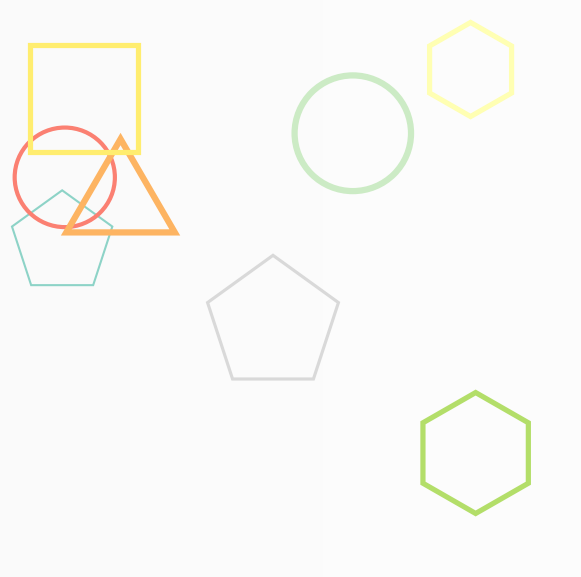[{"shape": "pentagon", "thickness": 1, "radius": 0.45, "center": [0.107, 0.579]}, {"shape": "hexagon", "thickness": 2.5, "radius": 0.41, "center": [0.81, 0.879]}, {"shape": "circle", "thickness": 2, "radius": 0.43, "center": [0.111, 0.692]}, {"shape": "triangle", "thickness": 3, "radius": 0.54, "center": [0.207, 0.651]}, {"shape": "hexagon", "thickness": 2.5, "radius": 0.52, "center": [0.818, 0.215]}, {"shape": "pentagon", "thickness": 1.5, "radius": 0.59, "center": [0.47, 0.439]}, {"shape": "circle", "thickness": 3, "radius": 0.5, "center": [0.607, 0.768]}, {"shape": "square", "thickness": 2.5, "radius": 0.46, "center": [0.145, 0.829]}]